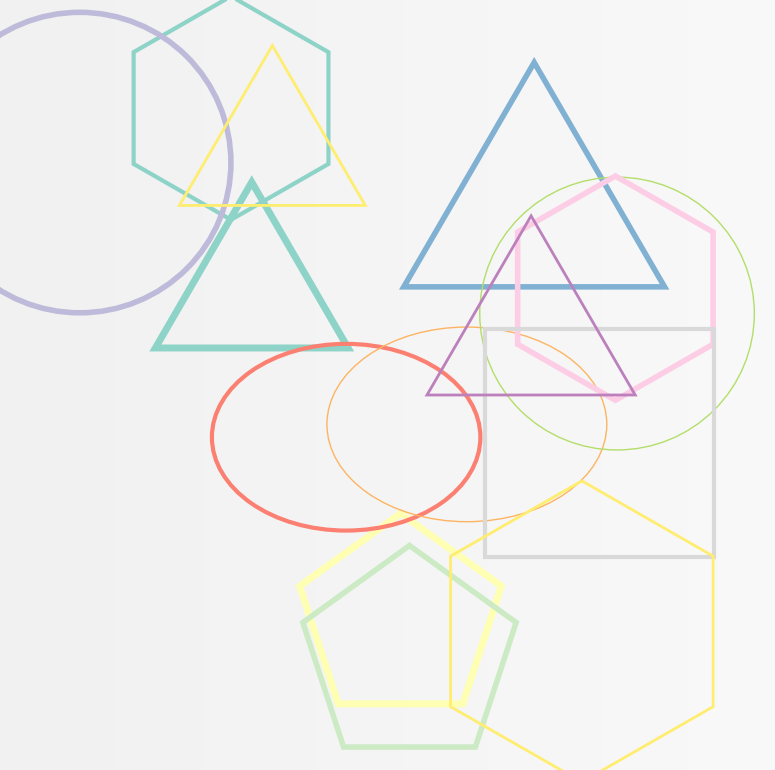[{"shape": "hexagon", "thickness": 1.5, "radius": 0.73, "center": [0.298, 0.86]}, {"shape": "triangle", "thickness": 2.5, "radius": 0.72, "center": [0.325, 0.62]}, {"shape": "pentagon", "thickness": 2.5, "radius": 0.68, "center": [0.517, 0.197]}, {"shape": "circle", "thickness": 2, "radius": 0.98, "center": [0.103, 0.789]}, {"shape": "oval", "thickness": 1.5, "radius": 0.87, "center": [0.447, 0.432]}, {"shape": "triangle", "thickness": 2, "radius": 0.97, "center": [0.689, 0.725]}, {"shape": "oval", "thickness": 0.5, "radius": 0.9, "center": [0.602, 0.449]}, {"shape": "circle", "thickness": 0.5, "radius": 0.89, "center": [0.796, 0.593]}, {"shape": "hexagon", "thickness": 2, "radius": 0.73, "center": [0.794, 0.626]}, {"shape": "square", "thickness": 1.5, "radius": 0.74, "center": [0.773, 0.425]}, {"shape": "triangle", "thickness": 1, "radius": 0.78, "center": [0.685, 0.565]}, {"shape": "pentagon", "thickness": 2, "radius": 0.72, "center": [0.528, 0.147]}, {"shape": "triangle", "thickness": 1, "radius": 0.69, "center": [0.351, 0.802]}, {"shape": "hexagon", "thickness": 1, "radius": 0.98, "center": [0.751, 0.18]}]